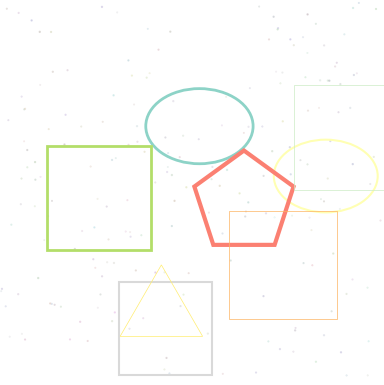[{"shape": "oval", "thickness": 2, "radius": 0.7, "center": [0.518, 0.672]}, {"shape": "oval", "thickness": 1.5, "radius": 0.67, "center": [0.846, 0.543]}, {"shape": "pentagon", "thickness": 3, "radius": 0.68, "center": [0.634, 0.474]}, {"shape": "square", "thickness": 0.5, "radius": 0.7, "center": [0.735, 0.311]}, {"shape": "square", "thickness": 2, "radius": 0.67, "center": [0.257, 0.486]}, {"shape": "square", "thickness": 1.5, "radius": 0.61, "center": [0.429, 0.146]}, {"shape": "square", "thickness": 0.5, "radius": 0.69, "center": [0.9, 0.643]}, {"shape": "triangle", "thickness": 0.5, "radius": 0.62, "center": [0.419, 0.188]}]